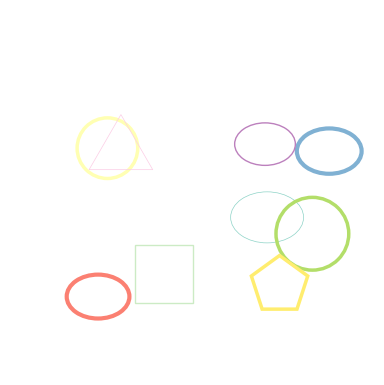[{"shape": "oval", "thickness": 0.5, "radius": 0.47, "center": [0.694, 0.435]}, {"shape": "circle", "thickness": 2.5, "radius": 0.39, "center": [0.279, 0.615]}, {"shape": "oval", "thickness": 3, "radius": 0.41, "center": [0.255, 0.23]}, {"shape": "oval", "thickness": 3, "radius": 0.42, "center": [0.855, 0.608]}, {"shape": "circle", "thickness": 2.5, "radius": 0.47, "center": [0.811, 0.393]}, {"shape": "triangle", "thickness": 0.5, "radius": 0.48, "center": [0.314, 0.607]}, {"shape": "oval", "thickness": 1, "radius": 0.39, "center": [0.688, 0.626]}, {"shape": "square", "thickness": 1, "radius": 0.38, "center": [0.426, 0.289]}, {"shape": "pentagon", "thickness": 2.5, "radius": 0.38, "center": [0.726, 0.259]}]